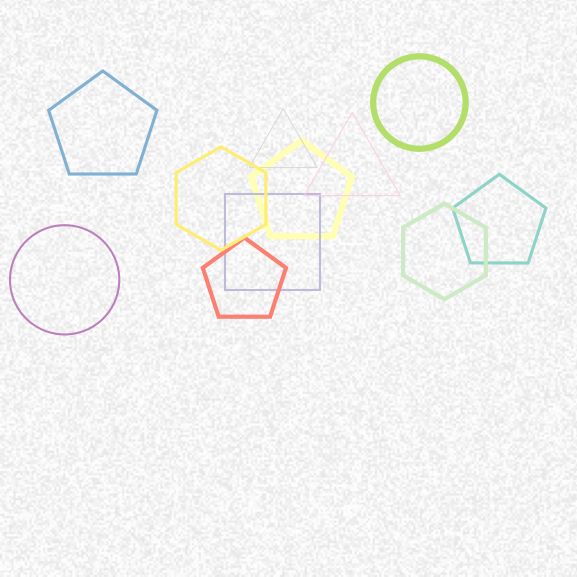[{"shape": "pentagon", "thickness": 1.5, "radius": 0.42, "center": [0.865, 0.613]}, {"shape": "pentagon", "thickness": 3, "radius": 0.46, "center": [0.522, 0.664]}, {"shape": "square", "thickness": 1, "radius": 0.41, "center": [0.472, 0.58]}, {"shape": "pentagon", "thickness": 2, "radius": 0.38, "center": [0.423, 0.512]}, {"shape": "pentagon", "thickness": 1.5, "radius": 0.49, "center": [0.178, 0.778]}, {"shape": "circle", "thickness": 3, "radius": 0.4, "center": [0.726, 0.822]}, {"shape": "triangle", "thickness": 0.5, "radius": 0.48, "center": [0.61, 0.708]}, {"shape": "triangle", "thickness": 0.5, "radius": 0.34, "center": [0.49, 0.743]}, {"shape": "circle", "thickness": 1, "radius": 0.47, "center": [0.112, 0.515]}, {"shape": "hexagon", "thickness": 2, "radius": 0.41, "center": [0.77, 0.564]}, {"shape": "hexagon", "thickness": 1.5, "radius": 0.45, "center": [0.383, 0.655]}]